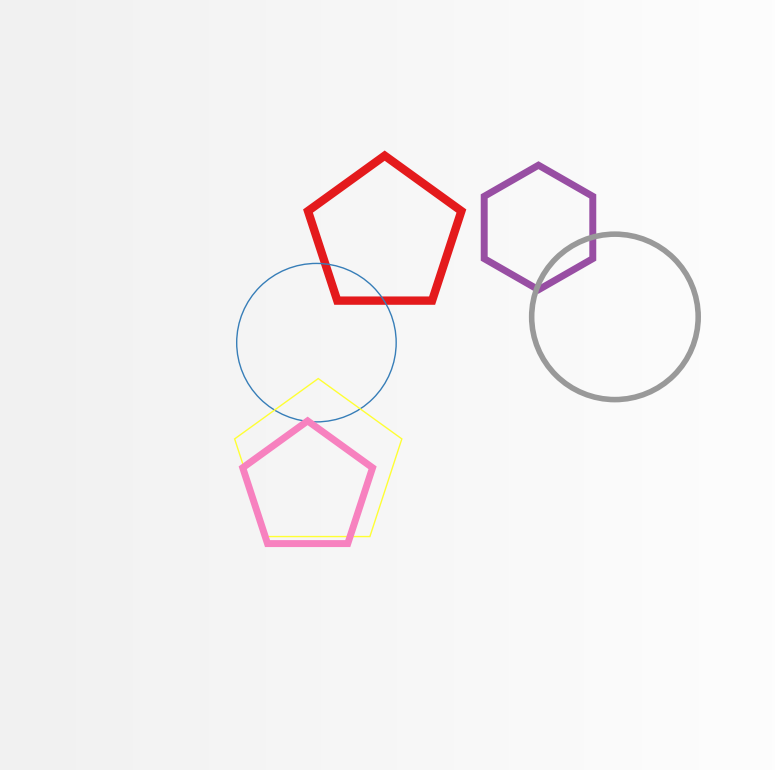[{"shape": "pentagon", "thickness": 3, "radius": 0.52, "center": [0.496, 0.694]}, {"shape": "circle", "thickness": 0.5, "radius": 0.51, "center": [0.408, 0.555]}, {"shape": "hexagon", "thickness": 2.5, "radius": 0.4, "center": [0.695, 0.705]}, {"shape": "pentagon", "thickness": 0.5, "radius": 0.57, "center": [0.411, 0.395]}, {"shape": "pentagon", "thickness": 2.5, "radius": 0.44, "center": [0.397, 0.365]}, {"shape": "circle", "thickness": 2, "radius": 0.54, "center": [0.793, 0.588]}]